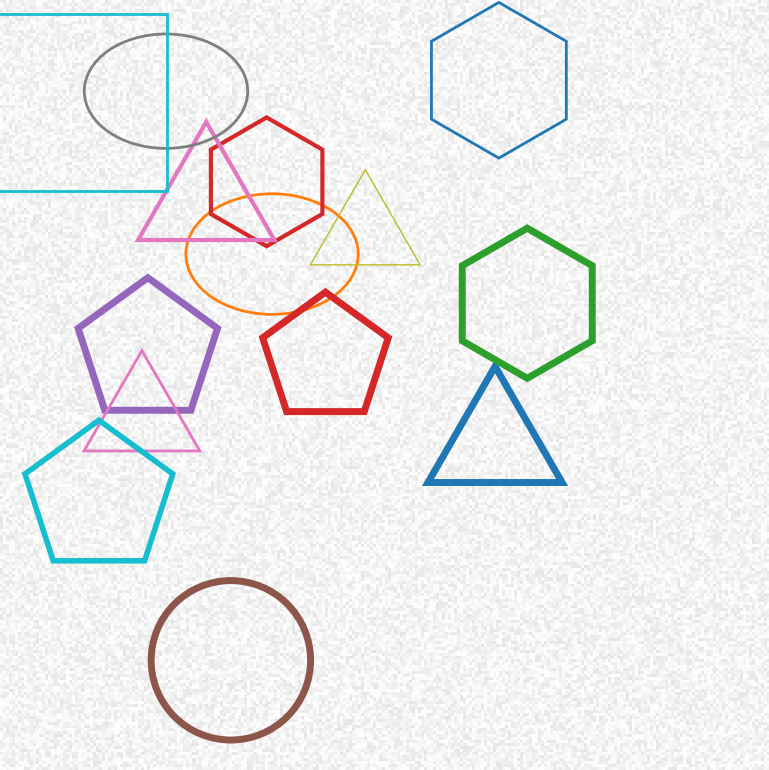[{"shape": "triangle", "thickness": 2.5, "radius": 0.5, "center": [0.643, 0.424]}, {"shape": "hexagon", "thickness": 1, "radius": 0.51, "center": [0.648, 0.896]}, {"shape": "oval", "thickness": 1, "radius": 0.56, "center": [0.353, 0.67]}, {"shape": "hexagon", "thickness": 2.5, "radius": 0.49, "center": [0.685, 0.606]}, {"shape": "hexagon", "thickness": 1.5, "radius": 0.42, "center": [0.346, 0.764]}, {"shape": "pentagon", "thickness": 2.5, "radius": 0.43, "center": [0.423, 0.535]}, {"shape": "pentagon", "thickness": 2.5, "radius": 0.48, "center": [0.192, 0.544]}, {"shape": "circle", "thickness": 2.5, "radius": 0.52, "center": [0.3, 0.142]}, {"shape": "triangle", "thickness": 1, "radius": 0.43, "center": [0.184, 0.458]}, {"shape": "triangle", "thickness": 1.5, "radius": 0.51, "center": [0.268, 0.739]}, {"shape": "oval", "thickness": 1, "radius": 0.53, "center": [0.216, 0.882]}, {"shape": "triangle", "thickness": 0.5, "radius": 0.41, "center": [0.474, 0.697]}, {"shape": "square", "thickness": 1, "radius": 0.57, "center": [0.102, 0.867]}, {"shape": "pentagon", "thickness": 2, "radius": 0.5, "center": [0.128, 0.353]}]